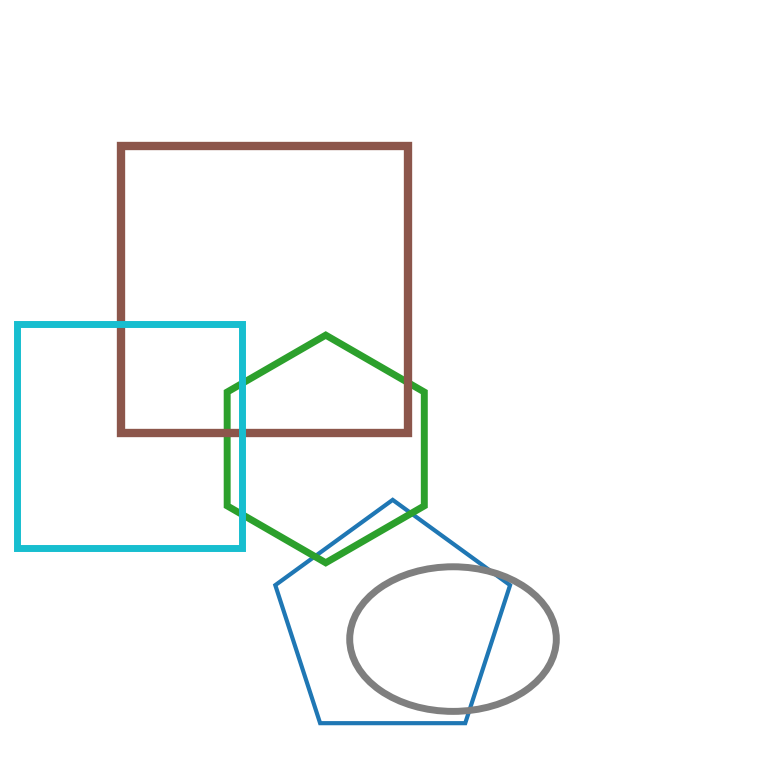[{"shape": "pentagon", "thickness": 1.5, "radius": 0.8, "center": [0.51, 0.191]}, {"shape": "hexagon", "thickness": 2.5, "radius": 0.74, "center": [0.423, 0.417]}, {"shape": "square", "thickness": 3, "radius": 0.93, "center": [0.344, 0.624]}, {"shape": "oval", "thickness": 2.5, "radius": 0.67, "center": [0.588, 0.17]}, {"shape": "square", "thickness": 2.5, "radius": 0.73, "center": [0.168, 0.434]}]